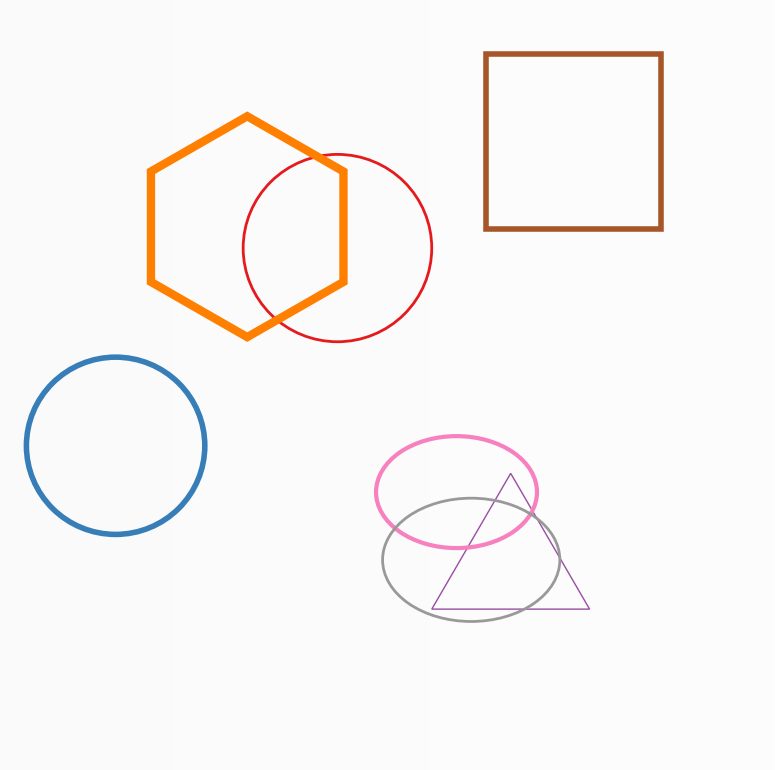[{"shape": "circle", "thickness": 1, "radius": 0.61, "center": [0.435, 0.678]}, {"shape": "circle", "thickness": 2, "radius": 0.58, "center": [0.149, 0.421]}, {"shape": "triangle", "thickness": 0.5, "radius": 0.59, "center": [0.659, 0.268]}, {"shape": "hexagon", "thickness": 3, "radius": 0.72, "center": [0.319, 0.706]}, {"shape": "square", "thickness": 2, "radius": 0.57, "center": [0.74, 0.816]}, {"shape": "oval", "thickness": 1.5, "radius": 0.52, "center": [0.589, 0.361]}, {"shape": "oval", "thickness": 1, "radius": 0.57, "center": [0.608, 0.273]}]